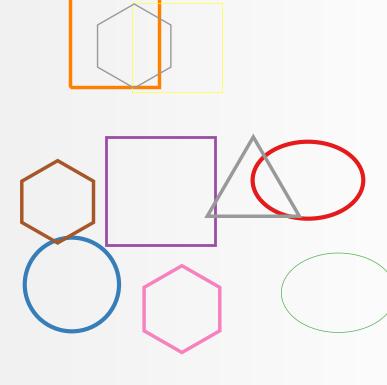[{"shape": "oval", "thickness": 3, "radius": 0.71, "center": [0.795, 0.532]}, {"shape": "circle", "thickness": 3, "radius": 0.61, "center": [0.186, 0.261]}, {"shape": "oval", "thickness": 0.5, "radius": 0.74, "center": [0.873, 0.24]}, {"shape": "square", "thickness": 2, "radius": 0.7, "center": [0.414, 0.505]}, {"shape": "square", "thickness": 2.5, "radius": 0.58, "center": [0.296, 0.89]}, {"shape": "square", "thickness": 0.5, "radius": 0.58, "center": [0.457, 0.877]}, {"shape": "hexagon", "thickness": 2.5, "radius": 0.53, "center": [0.149, 0.476]}, {"shape": "hexagon", "thickness": 2.5, "radius": 0.56, "center": [0.47, 0.197]}, {"shape": "triangle", "thickness": 2.5, "radius": 0.69, "center": [0.654, 0.507]}, {"shape": "hexagon", "thickness": 1, "radius": 0.55, "center": [0.346, 0.88]}]